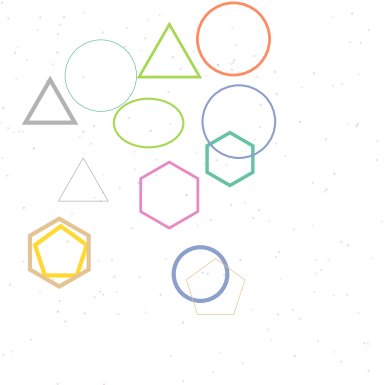[{"shape": "hexagon", "thickness": 2.5, "radius": 0.34, "center": [0.597, 0.587]}, {"shape": "circle", "thickness": 0.5, "radius": 0.46, "center": [0.262, 0.804]}, {"shape": "circle", "thickness": 2, "radius": 0.47, "center": [0.606, 0.899]}, {"shape": "circle", "thickness": 3, "radius": 0.35, "center": [0.521, 0.288]}, {"shape": "circle", "thickness": 1.5, "radius": 0.47, "center": [0.62, 0.684]}, {"shape": "hexagon", "thickness": 2, "radius": 0.43, "center": [0.44, 0.493]}, {"shape": "oval", "thickness": 1.5, "radius": 0.45, "center": [0.386, 0.68]}, {"shape": "triangle", "thickness": 2, "radius": 0.46, "center": [0.44, 0.845]}, {"shape": "pentagon", "thickness": 3, "radius": 0.35, "center": [0.158, 0.342]}, {"shape": "pentagon", "thickness": 0.5, "radius": 0.4, "center": [0.56, 0.248]}, {"shape": "hexagon", "thickness": 3, "radius": 0.44, "center": [0.154, 0.344]}, {"shape": "triangle", "thickness": 3, "radius": 0.37, "center": [0.13, 0.719]}, {"shape": "triangle", "thickness": 0.5, "radius": 0.37, "center": [0.216, 0.515]}]